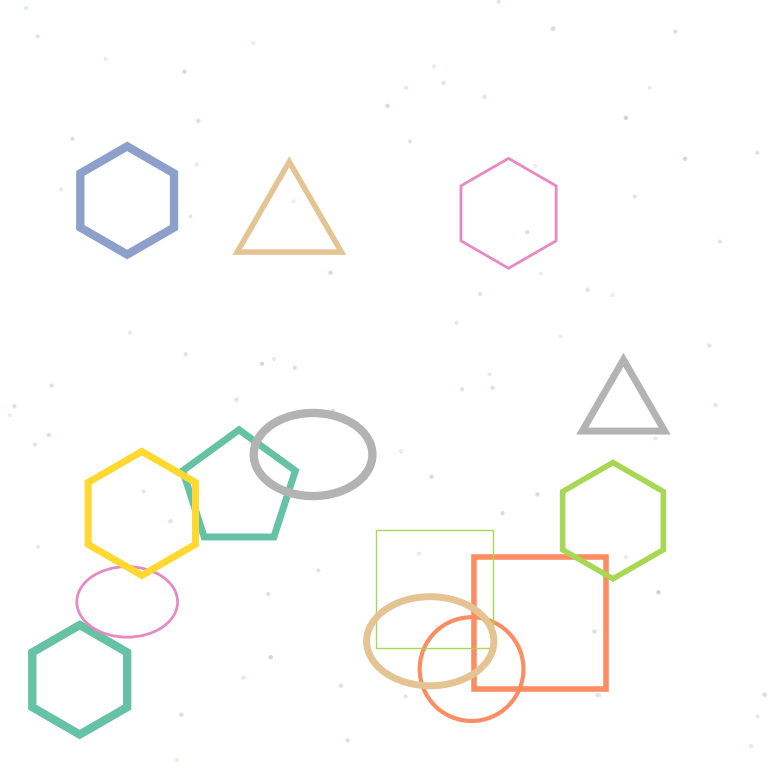[{"shape": "hexagon", "thickness": 3, "radius": 0.36, "center": [0.104, 0.117]}, {"shape": "pentagon", "thickness": 2.5, "radius": 0.38, "center": [0.31, 0.365]}, {"shape": "circle", "thickness": 1.5, "radius": 0.34, "center": [0.612, 0.131]}, {"shape": "square", "thickness": 2, "radius": 0.43, "center": [0.702, 0.191]}, {"shape": "hexagon", "thickness": 3, "radius": 0.35, "center": [0.165, 0.74]}, {"shape": "hexagon", "thickness": 1, "radius": 0.36, "center": [0.66, 0.723]}, {"shape": "oval", "thickness": 1, "radius": 0.33, "center": [0.165, 0.218]}, {"shape": "hexagon", "thickness": 2, "radius": 0.38, "center": [0.796, 0.324]}, {"shape": "square", "thickness": 0.5, "radius": 0.38, "center": [0.564, 0.235]}, {"shape": "hexagon", "thickness": 2.5, "radius": 0.4, "center": [0.184, 0.333]}, {"shape": "triangle", "thickness": 2, "radius": 0.39, "center": [0.376, 0.712]}, {"shape": "oval", "thickness": 2.5, "radius": 0.41, "center": [0.559, 0.167]}, {"shape": "oval", "thickness": 3, "radius": 0.39, "center": [0.407, 0.41]}, {"shape": "triangle", "thickness": 2.5, "radius": 0.31, "center": [0.81, 0.471]}]